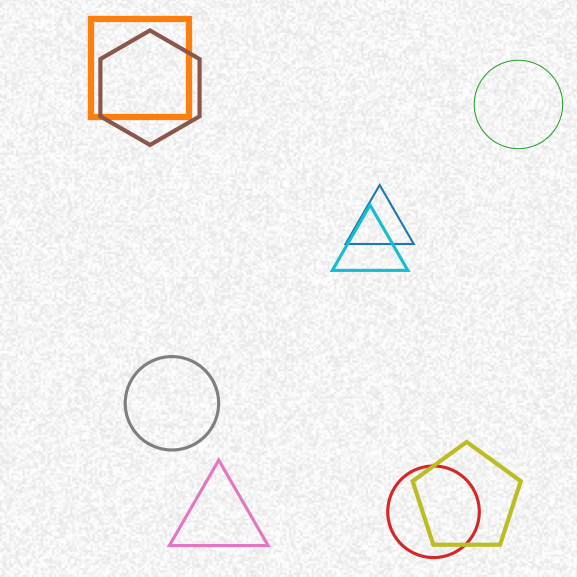[{"shape": "triangle", "thickness": 1, "radius": 0.34, "center": [0.657, 0.611]}, {"shape": "square", "thickness": 3, "radius": 0.42, "center": [0.243, 0.882]}, {"shape": "circle", "thickness": 0.5, "radius": 0.38, "center": [0.898, 0.818]}, {"shape": "circle", "thickness": 1.5, "radius": 0.4, "center": [0.751, 0.113]}, {"shape": "hexagon", "thickness": 2, "radius": 0.5, "center": [0.26, 0.847]}, {"shape": "triangle", "thickness": 1.5, "radius": 0.49, "center": [0.379, 0.104]}, {"shape": "circle", "thickness": 1.5, "radius": 0.4, "center": [0.298, 0.301]}, {"shape": "pentagon", "thickness": 2, "radius": 0.49, "center": [0.808, 0.136]}, {"shape": "triangle", "thickness": 1.5, "radius": 0.38, "center": [0.641, 0.569]}]